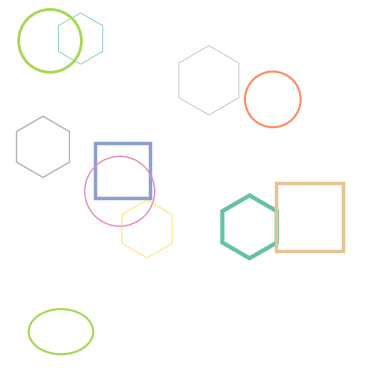[{"shape": "hexagon", "thickness": 0.5, "radius": 0.33, "center": [0.209, 0.9]}, {"shape": "hexagon", "thickness": 3, "radius": 0.41, "center": [0.648, 0.411]}, {"shape": "circle", "thickness": 1.5, "radius": 0.36, "center": [0.709, 0.742]}, {"shape": "square", "thickness": 2.5, "radius": 0.36, "center": [0.317, 0.558]}, {"shape": "circle", "thickness": 1, "radius": 0.45, "center": [0.311, 0.503]}, {"shape": "oval", "thickness": 1.5, "radius": 0.42, "center": [0.158, 0.139]}, {"shape": "circle", "thickness": 2, "radius": 0.41, "center": [0.13, 0.894]}, {"shape": "hexagon", "thickness": 0.5, "radius": 0.38, "center": [0.382, 0.405]}, {"shape": "square", "thickness": 2.5, "radius": 0.44, "center": [0.804, 0.437]}, {"shape": "hexagon", "thickness": 1, "radius": 0.4, "center": [0.112, 0.619]}, {"shape": "hexagon", "thickness": 0.5, "radius": 0.45, "center": [0.543, 0.791]}]